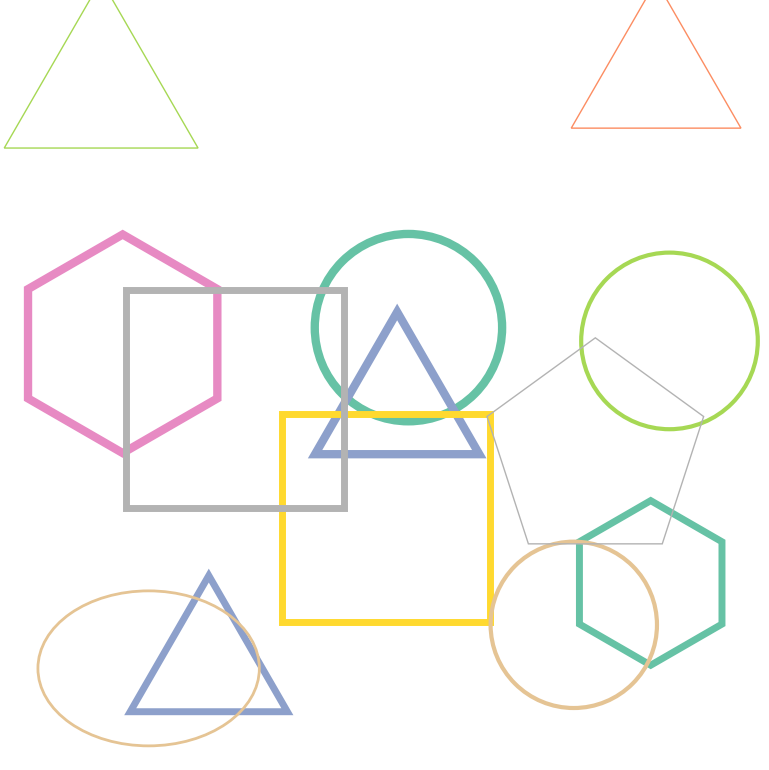[{"shape": "hexagon", "thickness": 2.5, "radius": 0.53, "center": [0.845, 0.243]}, {"shape": "circle", "thickness": 3, "radius": 0.61, "center": [0.53, 0.575]}, {"shape": "triangle", "thickness": 0.5, "radius": 0.64, "center": [0.852, 0.897]}, {"shape": "triangle", "thickness": 2.5, "radius": 0.59, "center": [0.271, 0.135]}, {"shape": "triangle", "thickness": 3, "radius": 0.62, "center": [0.516, 0.472]}, {"shape": "hexagon", "thickness": 3, "radius": 0.71, "center": [0.159, 0.554]}, {"shape": "circle", "thickness": 1.5, "radius": 0.57, "center": [0.869, 0.557]}, {"shape": "triangle", "thickness": 0.5, "radius": 0.73, "center": [0.131, 0.88]}, {"shape": "square", "thickness": 2.5, "radius": 0.68, "center": [0.502, 0.328]}, {"shape": "circle", "thickness": 1.5, "radius": 0.54, "center": [0.745, 0.189]}, {"shape": "oval", "thickness": 1, "radius": 0.72, "center": [0.193, 0.132]}, {"shape": "square", "thickness": 2.5, "radius": 0.71, "center": [0.306, 0.481]}, {"shape": "pentagon", "thickness": 0.5, "radius": 0.74, "center": [0.773, 0.413]}]